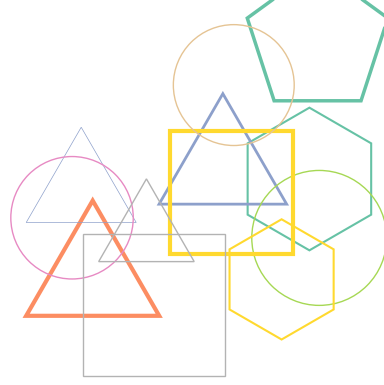[{"shape": "pentagon", "thickness": 2.5, "radius": 0.96, "center": [0.825, 0.894]}, {"shape": "hexagon", "thickness": 1.5, "radius": 0.93, "center": [0.804, 0.535]}, {"shape": "triangle", "thickness": 3, "radius": 1.0, "center": [0.241, 0.279]}, {"shape": "triangle", "thickness": 2, "radius": 0.96, "center": [0.579, 0.565]}, {"shape": "triangle", "thickness": 0.5, "radius": 0.82, "center": [0.211, 0.505]}, {"shape": "circle", "thickness": 1, "radius": 0.8, "center": [0.187, 0.434]}, {"shape": "circle", "thickness": 1, "radius": 0.88, "center": [0.829, 0.382]}, {"shape": "hexagon", "thickness": 1.5, "radius": 0.78, "center": [0.731, 0.274]}, {"shape": "square", "thickness": 3, "radius": 0.8, "center": [0.601, 0.5]}, {"shape": "circle", "thickness": 1, "radius": 0.78, "center": [0.607, 0.779]}, {"shape": "square", "thickness": 1, "radius": 0.92, "center": [0.4, 0.208]}, {"shape": "triangle", "thickness": 1, "radius": 0.72, "center": [0.38, 0.392]}]